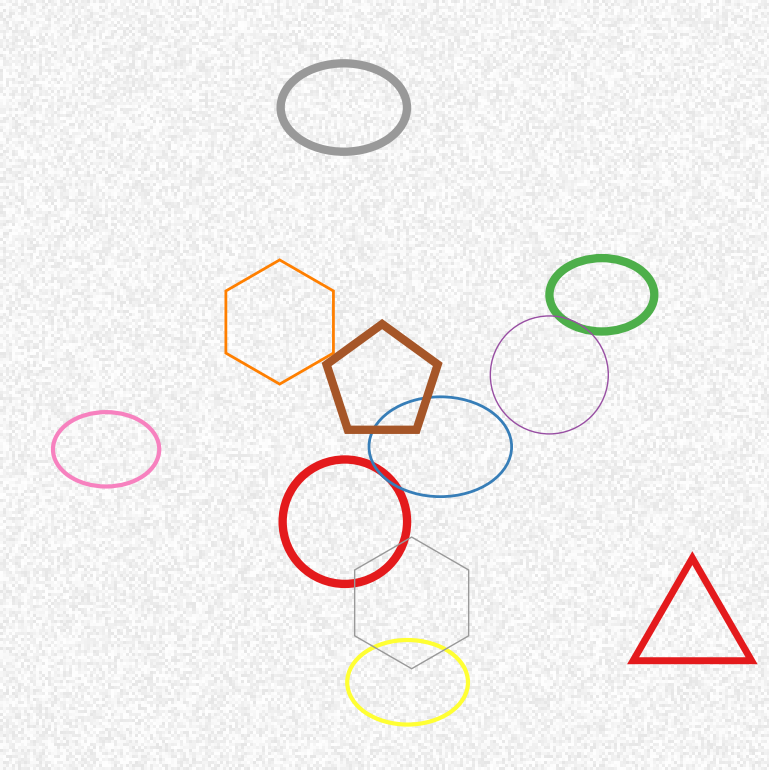[{"shape": "triangle", "thickness": 2.5, "radius": 0.44, "center": [0.899, 0.186]}, {"shape": "circle", "thickness": 3, "radius": 0.4, "center": [0.448, 0.322]}, {"shape": "oval", "thickness": 1, "radius": 0.46, "center": [0.572, 0.42]}, {"shape": "oval", "thickness": 3, "radius": 0.34, "center": [0.782, 0.617]}, {"shape": "circle", "thickness": 0.5, "radius": 0.38, "center": [0.713, 0.513]}, {"shape": "hexagon", "thickness": 1, "radius": 0.4, "center": [0.363, 0.582]}, {"shape": "oval", "thickness": 1.5, "radius": 0.39, "center": [0.529, 0.114]}, {"shape": "pentagon", "thickness": 3, "radius": 0.38, "center": [0.496, 0.503]}, {"shape": "oval", "thickness": 1.5, "radius": 0.35, "center": [0.138, 0.416]}, {"shape": "hexagon", "thickness": 0.5, "radius": 0.43, "center": [0.535, 0.217]}, {"shape": "oval", "thickness": 3, "radius": 0.41, "center": [0.447, 0.86]}]